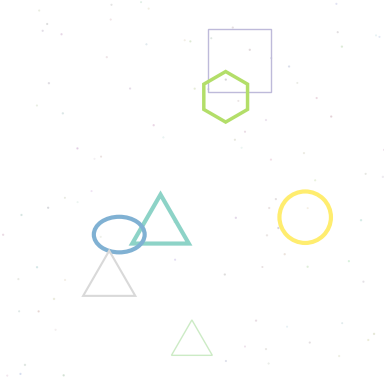[{"shape": "triangle", "thickness": 3, "radius": 0.42, "center": [0.417, 0.41]}, {"shape": "square", "thickness": 1, "radius": 0.41, "center": [0.622, 0.842]}, {"shape": "oval", "thickness": 3, "radius": 0.33, "center": [0.31, 0.391]}, {"shape": "hexagon", "thickness": 2.5, "radius": 0.33, "center": [0.586, 0.749]}, {"shape": "triangle", "thickness": 1.5, "radius": 0.39, "center": [0.284, 0.271]}, {"shape": "triangle", "thickness": 1, "radius": 0.31, "center": [0.498, 0.108]}, {"shape": "circle", "thickness": 3, "radius": 0.33, "center": [0.793, 0.436]}]